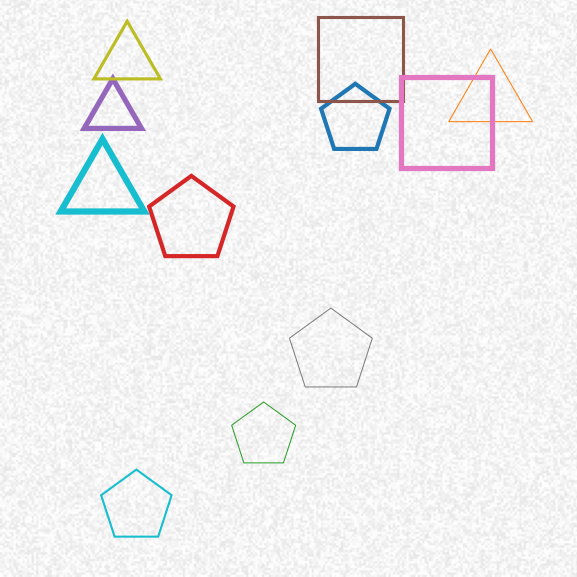[{"shape": "pentagon", "thickness": 2, "radius": 0.31, "center": [0.615, 0.792]}, {"shape": "triangle", "thickness": 0.5, "radius": 0.42, "center": [0.85, 0.83]}, {"shape": "pentagon", "thickness": 0.5, "radius": 0.29, "center": [0.457, 0.245]}, {"shape": "pentagon", "thickness": 2, "radius": 0.38, "center": [0.331, 0.618]}, {"shape": "triangle", "thickness": 2.5, "radius": 0.29, "center": [0.195, 0.805]}, {"shape": "square", "thickness": 1.5, "radius": 0.37, "center": [0.624, 0.897]}, {"shape": "square", "thickness": 2.5, "radius": 0.39, "center": [0.773, 0.788]}, {"shape": "pentagon", "thickness": 0.5, "radius": 0.38, "center": [0.573, 0.39]}, {"shape": "triangle", "thickness": 1.5, "radius": 0.33, "center": [0.22, 0.896]}, {"shape": "pentagon", "thickness": 1, "radius": 0.32, "center": [0.236, 0.122]}, {"shape": "triangle", "thickness": 3, "radius": 0.42, "center": [0.177, 0.675]}]